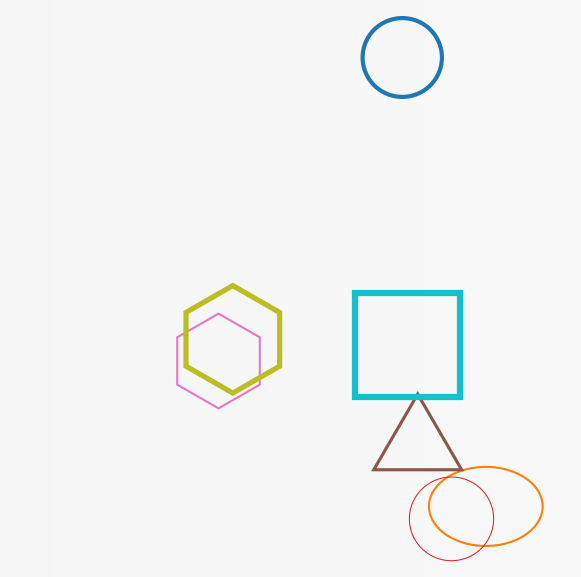[{"shape": "circle", "thickness": 2, "radius": 0.34, "center": [0.692, 0.9]}, {"shape": "oval", "thickness": 1, "radius": 0.49, "center": [0.836, 0.122]}, {"shape": "circle", "thickness": 0.5, "radius": 0.36, "center": [0.777, 0.101]}, {"shape": "triangle", "thickness": 1.5, "radius": 0.44, "center": [0.719, 0.229]}, {"shape": "hexagon", "thickness": 1, "radius": 0.41, "center": [0.376, 0.374]}, {"shape": "hexagon", "thickness": 2.5, "radius": 0.47, "center": [0.401, 0.412]}, {"shape": "square", "thickness": 3, "radius": 0.45, "center": [0.701, 0.401]}]